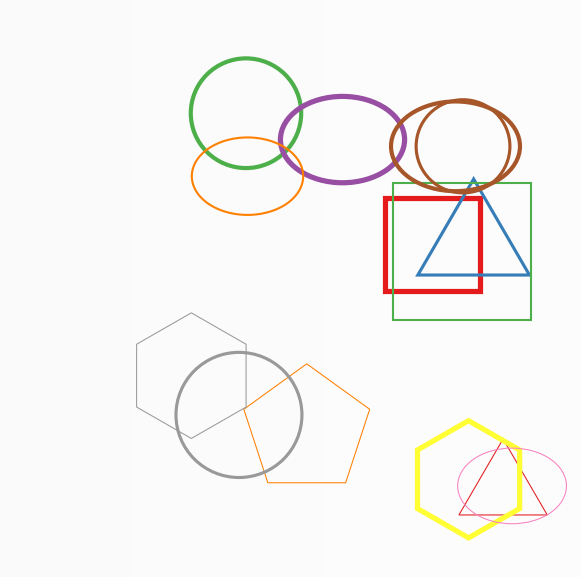[{"shape": "square", "thickness": 2.5, "radius": 0.41, "center": [0.744, 0.576]}, {"shape": "triangle", "thickness": 0.5, "radius": 0.44, "center": [0.866, 0.151]}, {"shape": "triangle", "thickness": 1.5, "radius": 0.55, "center": [0.815, 0.578]}, {"shape": "square", "thickness": 1, "radius": 0.59, "center": [0.795, 0.564]}, {"shape": "circle", "thickness": 2, "radius": 0.47, "center": [0.423, 0.803]}, {"shape": "oval", "thickness": 2.5, "radius": 0.53, "center": [0.589, 0.757]}, {"shape": "oval", "thickness": 1, "radius": 0.48, "center": [0.426, 0.694]}, {"shape": "pentagon", "thickness": 0.5, "radius": 0.57, "center": [0.528, 0.255]}, {"shape": "hexagon", "thickness": 2.5, "radius": 0.51, "center": [0.806, 0.169]}, {"shape": "circle", "thickness": 1.5, "radius": 0.4, "center": [0.797, 0.746]}, {"shape": "oval", "thickness": 2, "radius": 0.55, "center": [0.784, 0.746]}, {"shape": "oval", "thickness": 0.5, "radius": 0.47, "center": [0.881, 0.158]}, {"shape": "circle", "thickness": 1.5, "radius": 0.54, "center": [0.411, 0.281]}, {"shape": "hexagon", "thickness": 0.5, "radius": 0.54, "center": [0.329, 0.349]}]